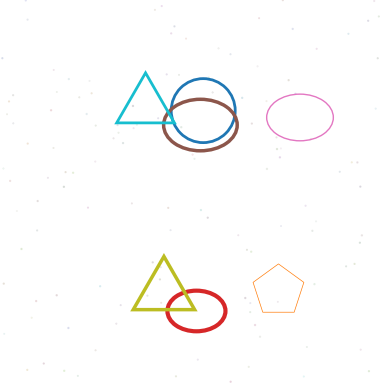[{"shape": "circle", "thickness": 2, "radius": 0.42, "center": [0.528, 0.713]}, {"shape": "pentagon", "thickness": 0.5, "radius": 0.35, "center": [0.723, 0.245]}, {"shape": "oval", "thickness": 3, "radius": 0.38, "center": [0.51, 0.192]}, {"shape": "oval", "thickness": 2.5, "radius": 0.48, "center": [0.521, 0.675]}, {"shape": "oval", "thickness": 1, "radius": 0.43, "center": [0.779, 0.695]}, {"shape": "triangle", "thickness": 2.5, "radius": 0.46, "center": [0.426, 0.242]}, {"shape": "triangle", "thickness": 2, "radius": 0.43, "center": [0.378, 0.724]}]